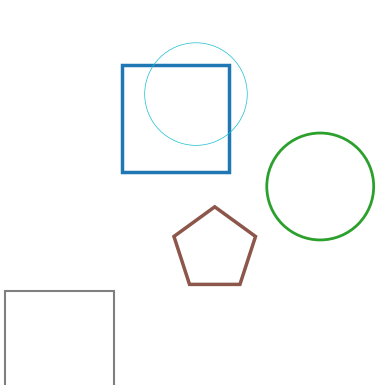[{"shape": "square", "thickness": 2.5, "radius": 0.7, "center": [0.456, 0.691]}, {"shape": "circle", "thickness": 2, "radius": 0.69, "center": [0.832, 0.516]}, {"shape": "pentagon", "thickness": 2.5, "radius": 0.56, "center": [0.558, 0.351]}, {"shape": "square", "thickness": 1.5, "radius": 0.71, "center": [0.155, 0.103]}, {"shape": "circle", "thickness": 0.5, "radius": 0.67, "center": [0.509, 0.756]}]